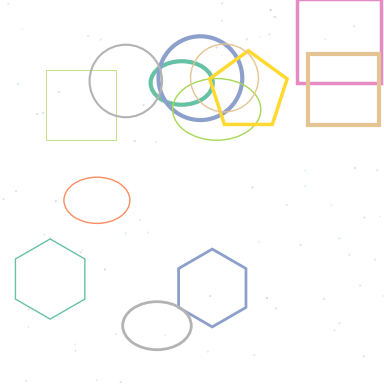[{"shape": "oval", "thickness": 3, "radius": 0.4, "center": [0.472, 0.785]}, {"shape": "hexagon", "thickness": 1, "radius": 0.52, "center": [0.13, 0.275]}, {"shape": "oval", "thickness": 1, "radius": 0.43, "center": [0.252, 0.48]}, {"shape": "circle", "thickness": 3, "radius": 0.54, "center": [0.521, 0.797]}, {"shape": "hexagon", "thickness": 2, "radius": 0.51, "center": [0.551, 0.252]}, {"shape": "square", "thickness": 2.5, "radius": 0.54, "center": [0.88, 0.894]}, {"shape": "square", "thickness": 0.5, "radius": 0.45, "center": [0.21, 0.728]}, {"shape": "oval", "thickness": 1, "radius": 0.57, "center": [0.563, 0.716]}, {"shape": "pentagon", "thickness": 2.5, "radius": 0.53, "center": [0.645, 0.762]}, {"shape": "square", "thickness": 3, "radius": 0.46, "center": [0.892, 0.767]}, {"shape": "circle", "thickness": 1, "radius": 0.44, "center": [0.583, 0.797]}, {"shape": "oval", "thickness": 2, "radius": 0.45, "center": [0.408, 0.154]}, {"shape": "circle", "thickness": 1.5, "radius": 0.47, "center": [0.327, 0.79]}]